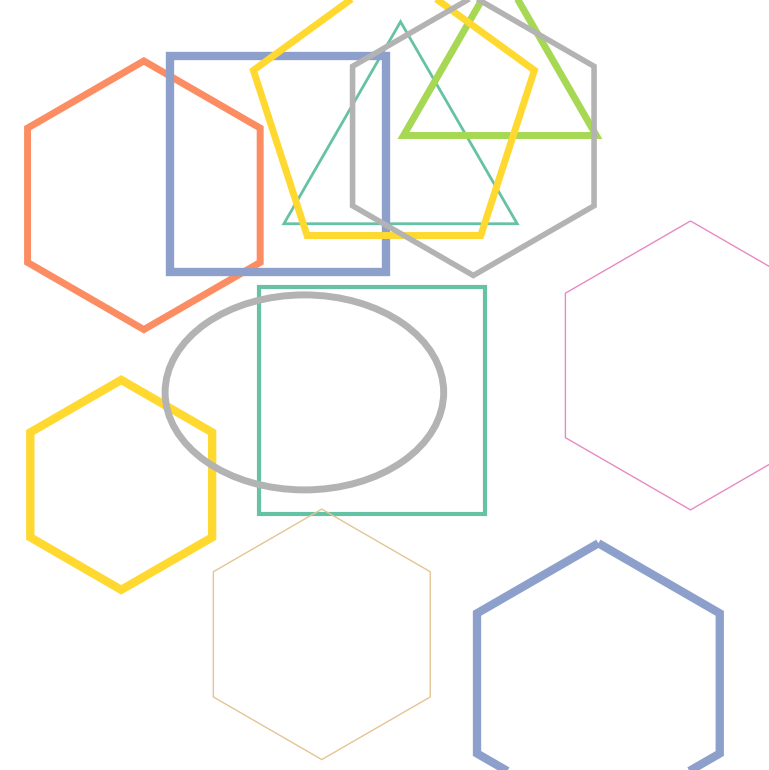[{"shape": "square", "thickness": 1.5, "radius": 0.73, "center": [0.483, 0.48]}, {"shape": "triangle", "thickness": 1, "radius": 0.87, "center": [0.52, 0.797]}, {"shape": "hexagon", "thickness": 2.5, "radius": 0.87, "center": [0.187, 0.746]}, {"shape": "square", "thickness": 3, "radius": 0.7, "center": [0.361, 0.787]}, {"shape": "hexagon", "thickness": 3, "radius": 0.91, "center": [0.777, 0.112]}, {"shape": "hexagon", "thickness": 0.5, "radius": 0.94, "center": [0.897, 0.525]}, {"shape": "triangle", "thickness": 2.5, "radius": 0.72, "center": [0.649, 0.896]}, {"shape": "pentagon", "thickness": 2.5, "radius": 0.96, "center": [0.512, 0.849]}, {"shape": "hexagon", "thickness": 3, "radius": 0.68, "center": [0.157, 0.37]}, {"shape": "hexagon", "thickness": 0.5, "radius": 0.81, "center": [0.418, 0.176]}, {"shape": "oval", "thickness": 2.5, "radius": 0.9, "center": [0.395, 0.49]}, {"shape": "hexagon", "thickness": 2, "radius": 0.91, "center": [0.615, 0.823]}]